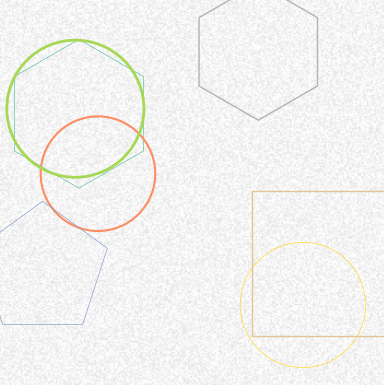[{"shape": "hexagon", "thickness": 0.5, "radius": 0.97, "center": [0.205, 0.705]}, {"shape": "circle", "thickness": 1.5, "radius": 0.74, "center": [0.254, 0.549]}, {"shape": "pentagon", "thickness": 0.5, "radius": 0.88, "center": [0.111, 0.3]}, {"shape": "circle", "thickness": 2, "radius": 0.89, "center": [0.196, 0.718]}, {"shape": "circle", "thickness": 0.5, "radius": 0.81, "center": [0.787, 0.208]}, {"shape": "square", "thickness": 1, "radius": 0.94, "center": [0.843, 0.315]}, {"shape": "hexagon", "thickness": 1, "radius": 0.89, "center": [0.671, 0.865]}]